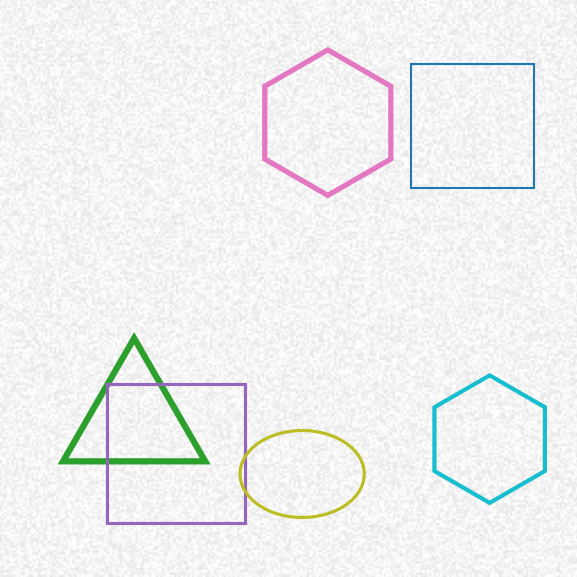[{"shape": "square", "thickness": 1, "radius": 0.54, "center": [0.818, 0.781]}, {"shape": "triangle", "thickness": 3, "radius": 0.71, "center": [0.232, 0.271]}, {"shape": "square", "thickness": 1.5, "radius": 0.6, "center": [0.305, 0.214]}, {"shape": "hexagon", "thickness": 2.5, "radius": 0.63, "center": [0.568, 0.787]}, {"shape": "oval", "thickness": 1.5, "radius": 0.54, "center": [0.523, 0.178]}, {"shape": "hexagon", "thickness": 2, "radius": 0.55, "center": [0.848, 0.239]}]